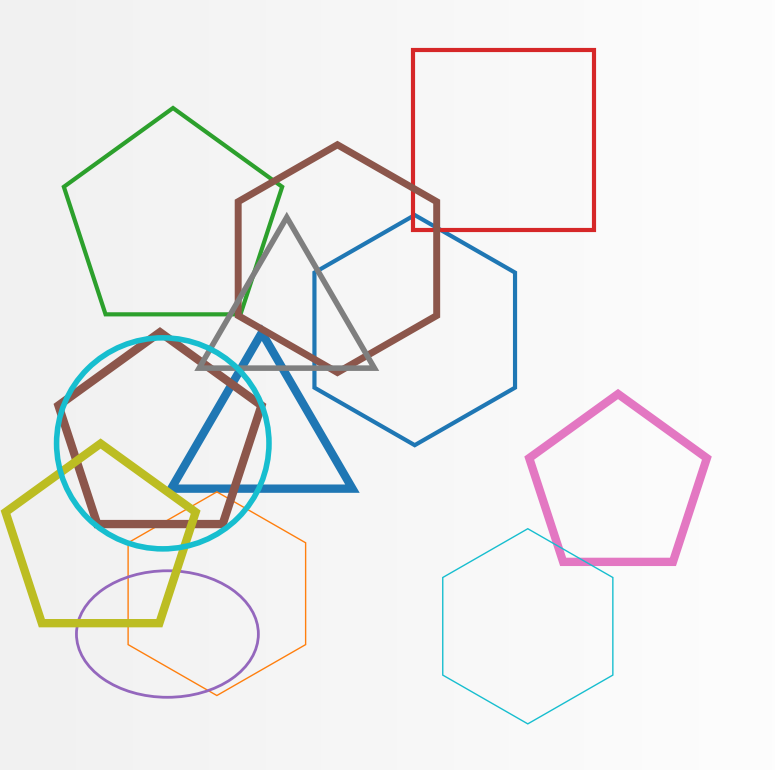[{"shape": "hexagon", "thickness": 1.5, "radius": 0.75, "center": [0.535, 0.571]}, {"shape": "triangle", "thickness": 3, "radius": 0.68, "center": [0.338, 0.433]}, {"shape": "hexagon", "thickness": 0.5, "radius": 0.66, "center": [0.28, 0.229]}, {"shape": "pentagon", "thickness": 1.5, "radius": 0.74, "center": [0.223, 0.712]}, {"shape": "square", "thickness": 1.5, "radius": 0.58, "center": [0.65, 0.818]}, {"shape": "oval", "thickness": 1, "radius": 0.59, "center": [0.216, 0.177]}, {"shape": "pentagon", "thickness": 3, "radius": 0.69, "center": [0.206, 0.431]}, {"shape": "hexagon", "thickness": 2.5, "radius": 0.74, "center": [0.435, 0.664]}, {"shape": "pentagon", "thickness": 3, "radius": 0.6, "center": [0.797, 0.368]}, {"shape": "triangle", "thickness": 2, "radius": 0.65, "center": [0.37, 0.587]}, {"shape": "pentagon", "thickness": 3, "radius": 0.64, "center": [0.13, 0.295]}, {"shape": "hexagon", "thickness": 0.5, "radius": 0.63, "center": [0.681, 0.187]}, {"shape": "circle", "thickness": 2, "radius": 0.69, "center": [0.21, 0.424]}]